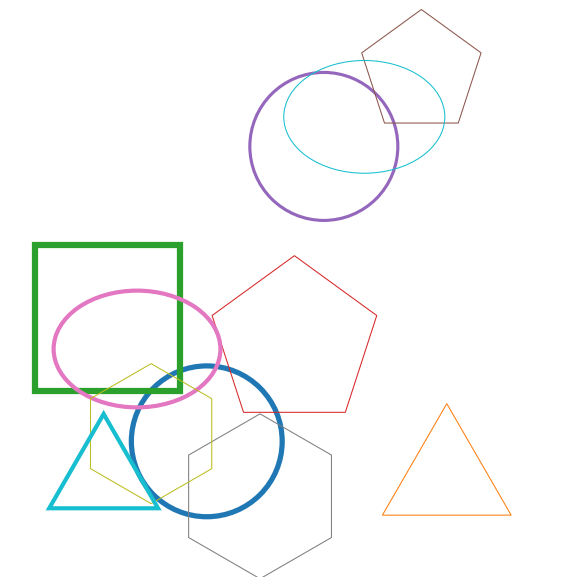[{"shape": "circle", "thickness": 2.5, "radius": 0.65, "center": [0.358, 0.235]}, {"shape": "triangle", "thickness": 0.5, "radius": 0.64, "center": [0.774, 0.171]}, {"shape": "square", "thickness": 3, "radius": 0.63, "center": [0.186, 0.448]}, {"shape": "pentagon", "thickness": 0.5, "radius": 0.75, "center": [0.51, 0.406]}, {"shape": "circle", "thickness": 1.5, "radius": 0.64, "center": [0.561, 0.746]}, {"shape": "pentagon", "thickness": 0.5, "radius": 0.54, "center": [0.73, 0.874]}, {"shape": "oval", "thickness": 2, "radius": 0.72, "center": [0.237, 0.395]}, {"shape": "hexagon", "thickness": 0.5, "radius": 0.71, "center": [0.45, 0.14]}, {"shape": "hexagon", "thickness": 0.5, "radius": 0.61, "center": [0.262, 0.248]}, {"shape": "oval", "thickness": 0.5, "radius": 0.7, "center": [0.631, 0.797]}, {"shape": "triangle", "thickness": 2, "radius": 0.54, "center": [0.179, 0.173]}]